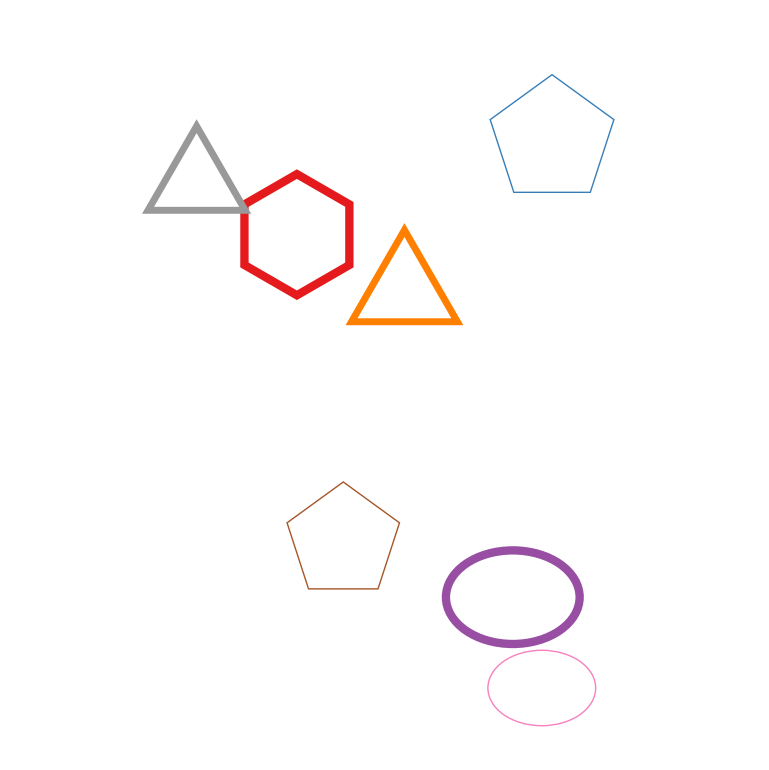[{"shape": "hexagon", "thickness": 3, "radius": 0.39, "center": [0.386, 0.695]}, {"shape": "pentagon", "thickness": 0.5, "radius": 0.42, "center": [0.717, 0.819]}, {"shape": "oval", "thickness": 3, "radius": 0.43, "center": [0.666, 0.224]}, {"shape": "triangle", "thickness": 2.5, "radius": 0.4, "center": [0.525, 0.622]}, {"shape": "pentagon", "thickness": 0.5, "radius": 0.38, "center": [0.446, 0.297]}, {"shape": "oval", "thickness": 0.5, "radius": 0.35, "center": [0.704, 0.106]}, {"shape": "triangle", "thickness": 2.5, "radius": 0.36, "center": [0.255, 0.763]}]